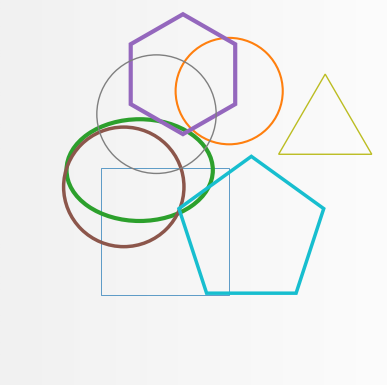[{"shape": "square", "thickness": 0.5, "radius": 0.82, "center": [0.426, 0.398]}, {"shape": "circle", "thickness": 1.5, "radius": 0.69, "center": [0.591, 0.763]}, {"shape": "oval", "thickness": 3, "radius": 0.94, "center": [0.36, 0.558]}, {"shape": "hexagon", "thickness": 3, "radius": 0.78, "center": [0.472, 0.807]}, {"shape": "circle", "thickness": 2.5, "radius": 0.78, "center": [0.319, 0.515]}, {"shape": "circle", "thickness": 1, "radius": 0.77, "center": [0.404, 0.703]}, {"shape": "triangle", "thickness": 1, "radius": 0.69, "center": [0.839, 0.669]}, {"shape": "pentagon", "thickness": 2.5, "radius": 0.98, "center": [0.649, 0.397]}]